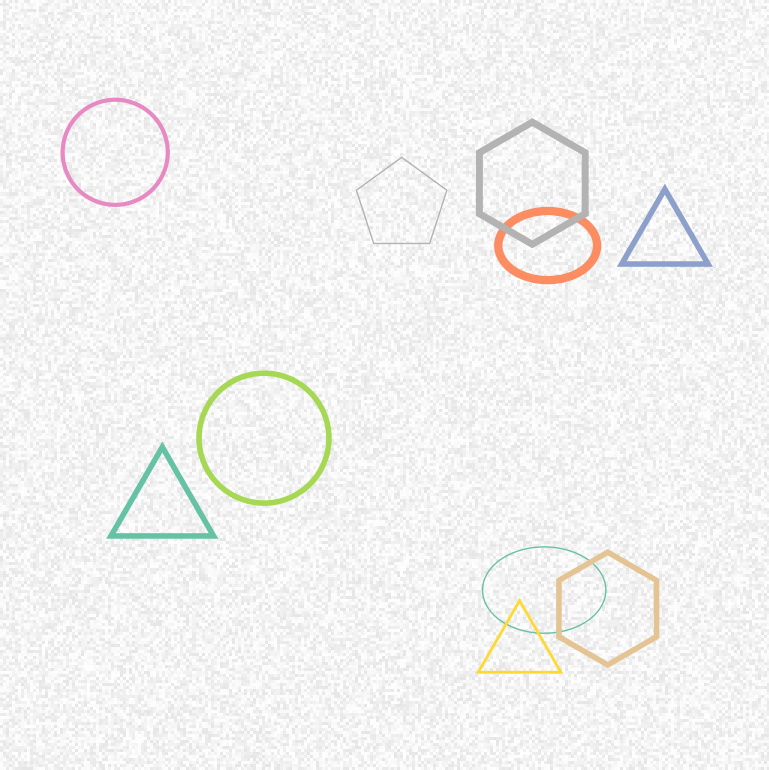[{"shape": "oval", "thickness": 0.5, "radius": 0.4, "center": [0.707, 0.234]}, {"shape": "triangle", "thickness": 2, "radius": 0.38, "center": [0.211, 0.342]}, {"shape": "oval", "thickness": 3, "radius": 0.32, "center": [0.711, 0.681]}, {"shape": "triangle", "thickness": 2, "radius": 0.32, "center": [0.863, 0.69]}, {"shape": "circle", "thickness": 1.5, "radius": 0.34, "center": [0.15, 0.802]}, {"shape": "circle", "thickness": 2, "radius": 0.42, "center": [0.343, 0.431]}, {"shape": "triangle", "thickness": 1, "radius": 0.31, "center": [0.675, 0.158]}, {"shape": "hexagon", "thickness": 2, "radius": 0.37, "center": [0.789, 0.21]}, {"shape": "hexagon", "thickness": 2.5, "radius": 0.4, "center": [0.691, 0.762]}, {"shape": "pentagon", "thickness": 0.5, "radius": 0.31, "center": [0.522, 0.734]}]